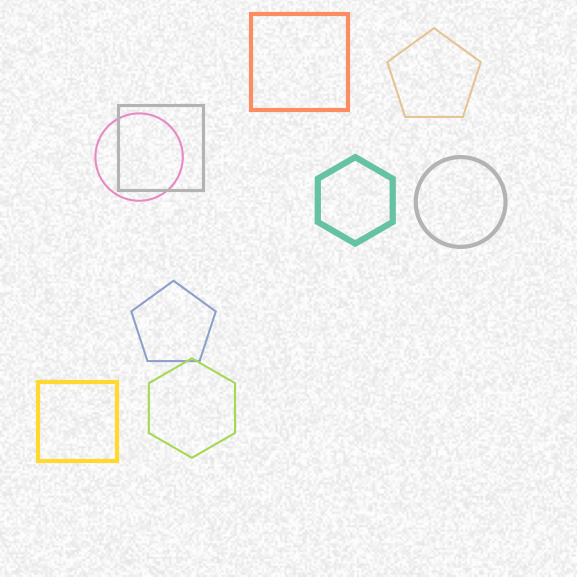[{"shape": "hexagon", "thickness": 3, "radius": 0.37, "center": [0.615, 0.652]}, {"shape": "square", "thickness": 2, "radius": 0.42, "center": [0.519, 0.892]}, {"shape": "pentagon", "thickness": 1, "radius": 0.38, "center": [0.3, 0.436]}, {"shape": "circle", "thickness": 1, "radius": 0.38, "center": [0.241, 0.727]}, {"shape": "hexagon", "thickness": 1, "radius": 0.43, "center": [0.332, 0.293]}, {"shape": "square", "thickness": 2, "radius": 0.34, "center": [0.135, 0.269]}, {"shape": "pentagon", "thickness": 1, "radius": 0.43, "center": [0.752, 0.865]}, {"shape": "square", "thickness": 1.5, "radius": 0.37, "center": [0.277, 0.744]}, {"shape": "circle", "thickness": 2, "radius": 0.39, "center": [0.798, 0.649]}]